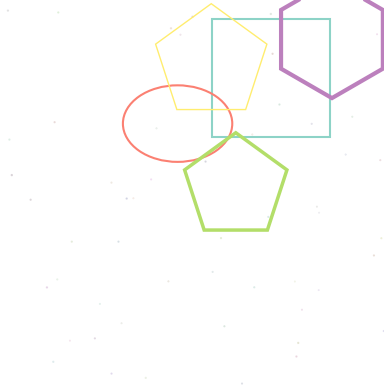[{"shape": "square", "thickness": 1.5, "radius": 0.77, "center": [0.703, 0.797]}, {"shape": "oval", "thickness": 1.5, "radius": 0.71, "center": [0.461, 0.679]}, {"shape": "pentagon", "thickness": 2.5, "radius": 0.7, "center": [0.612, 0.515]}, {"shape": "hexagon", "thickness": 3, "radius": 0.76, "center": [0.862, 0.898]}, {"shape": "pentagon", "thickness": 1, "radius": 0.76, "center": [0.549, 0.838]}]